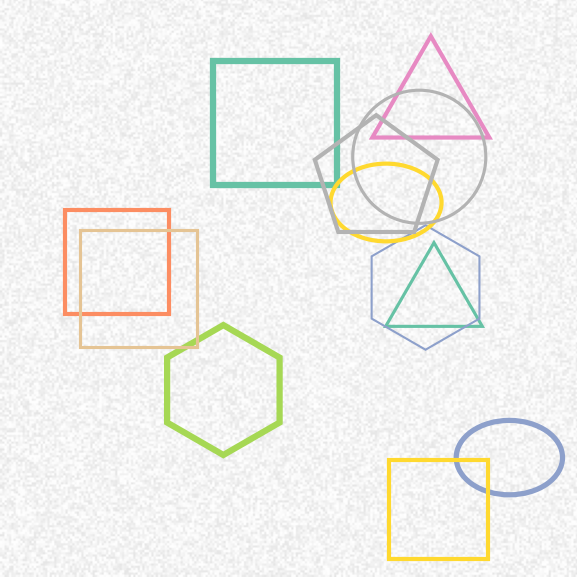[{"shape": "square", "thickness": 3, "radius": 0.54, "center": [0.476, 0.787]}, {"shape": "triangle", "thickness": 1.5, "radius": 0.48, "center": [0.751, 0.482]}, {"shape": "square", "thickness": 2, "radius": 0.45, "center": [0.203, 0.545]}, {"shape": "hexagon", "thickness": 1, "radius": 0.54, "center": [0.737, 0.501]}, {"shape": "oval", "thickness": 2.5, "radius": 0.46, "center": [0.882, 0.207]}, {"shape": "triangle", "thickness": 2, "radius": 0.58, "center": [0.746, 0.819]}, {"shape": "hexagon", "thickness": 3, "radius": 0.56, "center": [0.387, 0.324]}, {"shape": "oval", "thickness": 2, "radius": 0.48, "center": [0.668, 0.649]}, {"shape": "square", "thickness": 2, "radius": 0.43, "center": [0.759, 0.116]}, {"shape": "square", "thickness": 1.5, "radius": 0.51, "center": [0.24, 0.5]}, {"shape": "pentagon", "thickness": 2, "radius": 0.56, "center": [0.651, 0.688]}, {"shape": "circle", "thickness": 1.5, "radius": 0.58, "center": [0.726, 0.728]}]